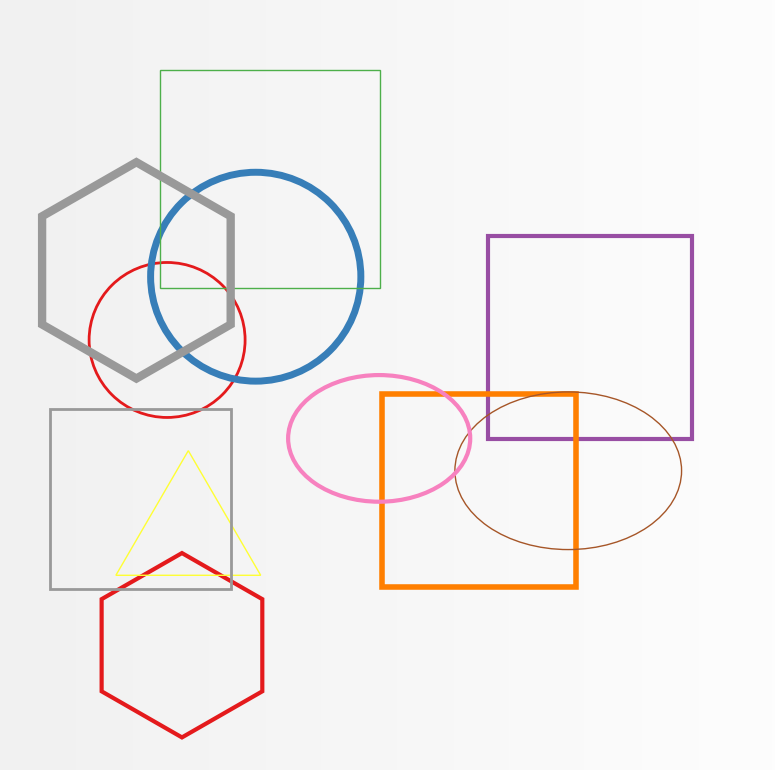[{"shape": "circle", "thickness": 1, "radius": 0.5, "center": [0.216, 0.558]}, {"shape": "hexagon", "thickness": 1.5, "radius": 0.6, "center": [0.235, 0.162]}, {"shape": "circle", "thickness": 2.5, "radius": 0.68, "center": [0.33, 0.641]}, {"shape": "square", "thickness": 0.5, "radius": 0.71, "center": [0.348, 0.768]}, {"shape": "square", "thickness": 1.5, "radius": 0.66, "center": [0.761, 0.562]}, {"shape": "square", "thickness": 2, "radius": 0.62, "center": [0.618, 0.363]}, {"shape": "triangle", "thickness": 0.5, "radius": 0.54, "center": [0.243, 0.307]}, {"shape": "oval", "thickness": 0.5, "radius": 0.73, "center": [0.733, 0.389]}, {"shape": "oval", "thickness": 1.5, "radius": 0.59, "center": [0.489, 0.431]}, {"shape": "hexagon", "thickness": 3, "radius": 0.7, "center": [0.176, 0.649]}, {"shape": "square", "thickness": 1, "radius": 0.59, "center": [0.181, 0.352]}]